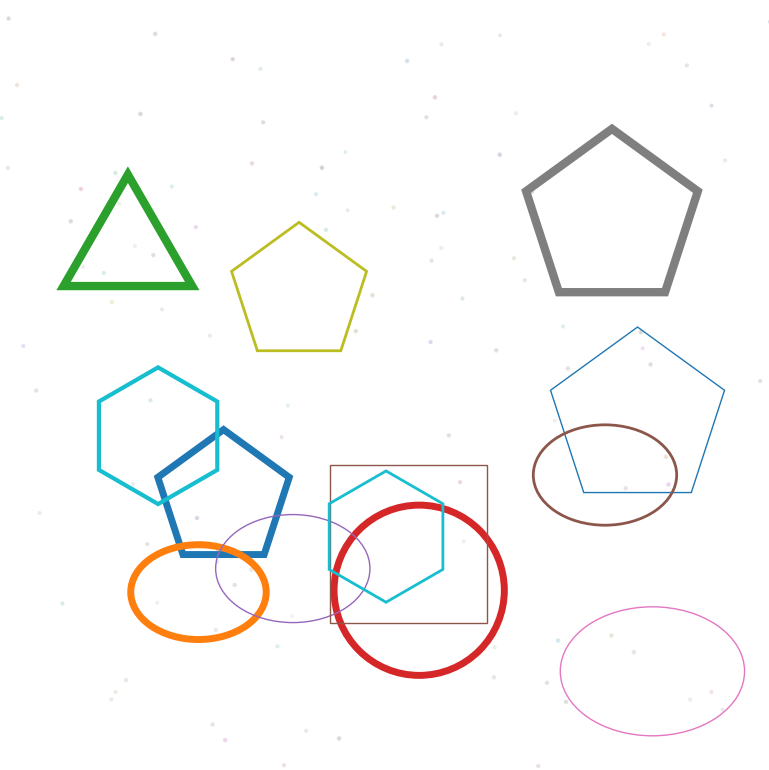[{"shape": "pentagon", "thickness": 2.5, "radius": 0.45, "center": [0.29, 0.352]}, {"shape": "pentagon", "thickness": 0.5, "radius": 0.59, "center": [0.828, 0.456]}, {"shape": "oval", "thickness": 2.5, "radius": 0.44, "center": [0.258, 0.231]}, {"shape": "triangle", "thickness": 3, "radius": 0.48, "center": [0.166, 0.677]}, {"shape": "circle", "thickness": 2.5, "radius": 0.55, "center": [0.544, 0.233]}, {"shape": "oval", "thickness": 0.5, "radius": 0.5, "center": [0.38, 0.262]}, {"shape": "oval", "thickness": 1, "radius": 0.47, "center": [0.786, 0.383]}, {"shape": "square", "thickness": 0.5, "radius": 0.51, "center": [0.531, 0.293]}, {"shape": "oval", "thickness": 0.5, "radius": 0.6, "center": [0.847, 0.128]}, {"shape": "pentagon", "thickness": 3, "radius": 0.59, "center": [0.795, 0.715]}, {"shape": "pentagon", "thickness": 1, "radius": 0.46, "center": [0.388, 0.619]}, {"shape": "hexagon", "thickness": 1.5, "radius": 0.44, "center": [0.205, 0.434]}, {"shape": "hexagon", "thickness": 1, "radius": 0.43, "center": [0.501, 0.303]}]